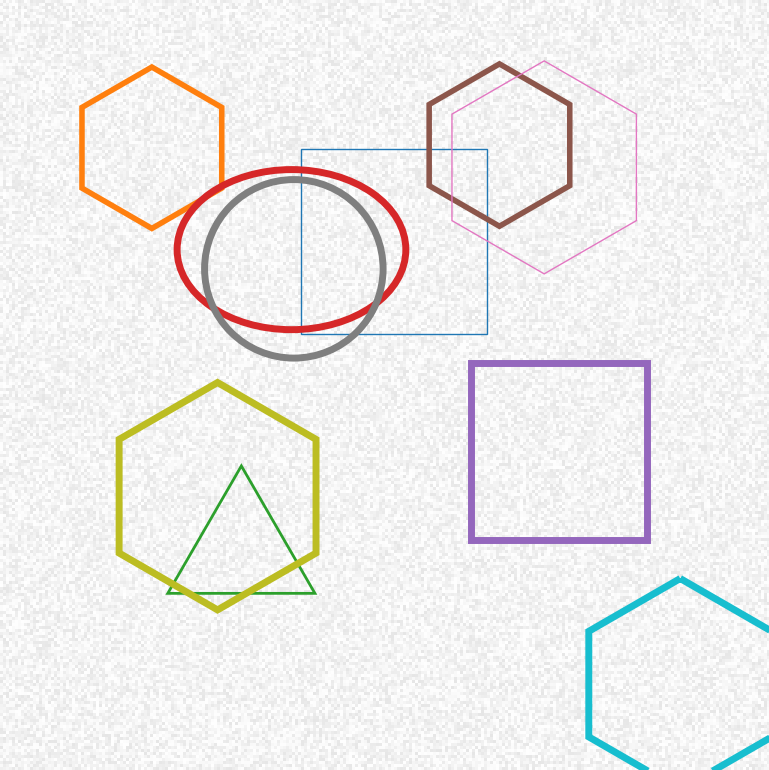[{"shape": "square", "thickness": 0.5, "radius": 0.6, "center": [0.512, 0.686]}, {"shape": "hexagon", "thickness": 2, "radius": 0.52, "center": [0.197, 0.808]}, {"shape": "triangle", "thickness": 1, "radius": 0.55, "center": [0.313, 0.285]}, {"shape": "oval", "thickness": 2.5, "radius": 0.74, "center": [0.379, 0.676]}, {"shape": "square", "thickness": 2.5, "radius": 0.57, "center": [0.726, 0.413]}, {"shape": "hexagon", "thickness": 2, "radius": 0.53, "center": [0.649, 0.812]}, {"shape": "hexagon", "thickness": 0.5, "radius": 0.69, "center": [0.707, 0.783]}, {"shape": "circle", "thickness": 2.5, "radius": 0.58, "center": [0.382, 0.651]}, {"shape": "hexagon", "thickness": 2.5, "radius": 0.74, "center": [0.283, 0.356]}, {"shape": "hexagon", "thickness": 2.5, "radius": 0.69, "center": [0.883, 0.112]}]